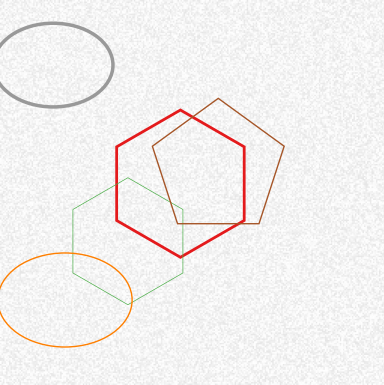[{"shape": "hexagon", "thickness": 2, "radius": 0.96, "center": [0.469, 0.523]}, {"shape": "hexagon", "thickness": 0.5, "radius": 0.82, "center": [0.332, 0.373]}, {"shape": "oval", "thickness": 1, "radius": 0.87, "center": [0.169, 0.221]}, {"shape": "pentagon", "thickness": 1, "radius": 0.9, "center": [0.567, 0.565]}, {"shape": "oval", "thickness": 2.5, "radius": 0.78, "center": [0.138, 0.831]}]